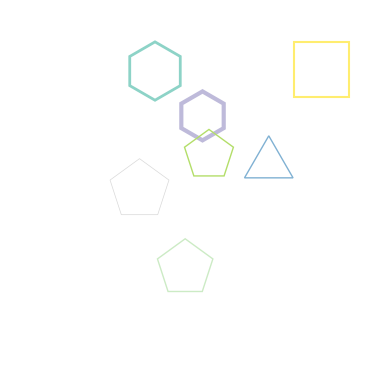[{"shape": "hexagon", "thickness": 2, "radius": 0.38, "center": [0.403, 0.815]}, {"shape": "hexagon", "thickness": 3, "radius": 0.32, "center": [0.526, 0.699]}, {"shape": "triangle", "thickness": 1, "radius": 0.36, "center": [0.698, 0.574]}, {"shape": "pentagon", "thickness": 1, "radius": 0.33, "center": [0.543, 0.597]}, {"shape": "pentagon", "thickness": 0.5, "radius": 0.4, "center": [0.362, 0.507]}, {"shape": "pentagon", "thickness": 1, "radius": 0.38, "center": [0.481, 0.304]}, {"shape": "square", "thickness": 1.5, "radius": 0.36, "center": [0.836, 0.82]}]